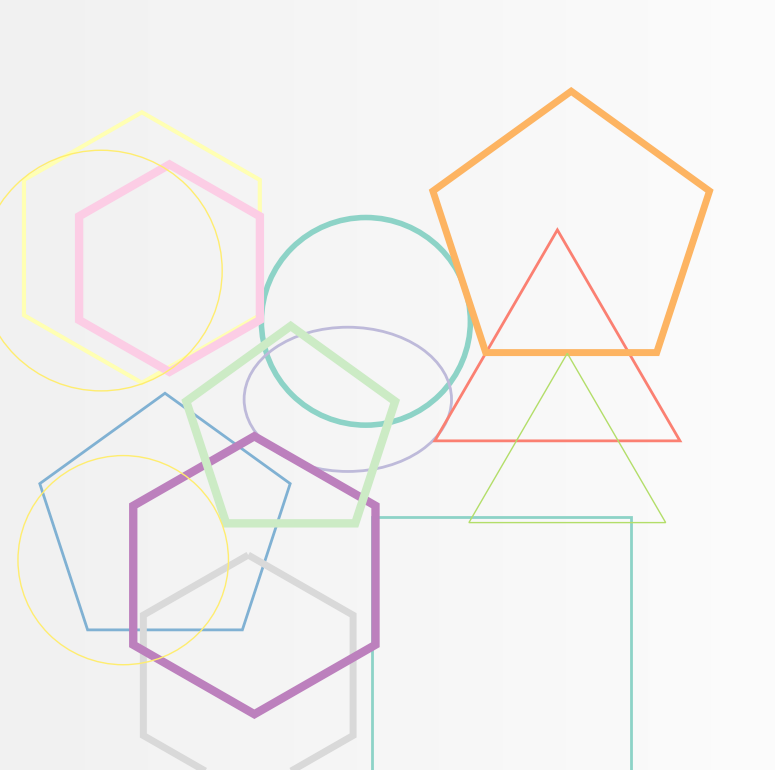[{"shape": "square", "thickness": 1, "radius": 0.83, "center": [0.647, 0.161]}, {"shape": "circle", "thickness": 2, "radius": 0.67, "center": [0.472, 0.583]}, {"shape": "hexagon", "thickness": 1.5, "radius": 0.88, "center": [0.183, 0.679]}, {"shape": "oval", "thickness": 1, "radius": 0.67, "center": [0.449, 0.481]}, {"shape": "triangle", "thickness": 1, "radius": 0.91, "center": [0.719, 0.519]}, {"shape": "pentagon", "thickness": 1, "radius": 0.85, "center": [0.213, 0.319]}, {"shape": "pentagon", "thickness": 2.5, "radius": 0.94, "center": [0.737, 0.694]}, {"shape": "triangle", "thickness": 0.5, "radius": 0.73, "center": [0.732, 0.395]}, {"shape": "hexagon", "thickness": 3, "radius": 0.67, "center": [0.219, 0.652]}, {"shape": "hexagon", "thickness": 2.5, "radius": 0.78, "center": [0.32, 0.123]}, {"shape": "hexagon", "thickness": 3, "radius": 0.9, "center": [0.328, 0.253]}, {"shape": "pentagon", "thickness": 3, "radius": 0.71, "center": [0.375, 0.435]}, {"shape": "circle", "thickness": 0.5, "radius": 0.78, "center": [0.13, 0.649]}, {"shape": "circle", "thickness": 0.5, "radius": 0.68, "center": [0.159, 0.273]}]